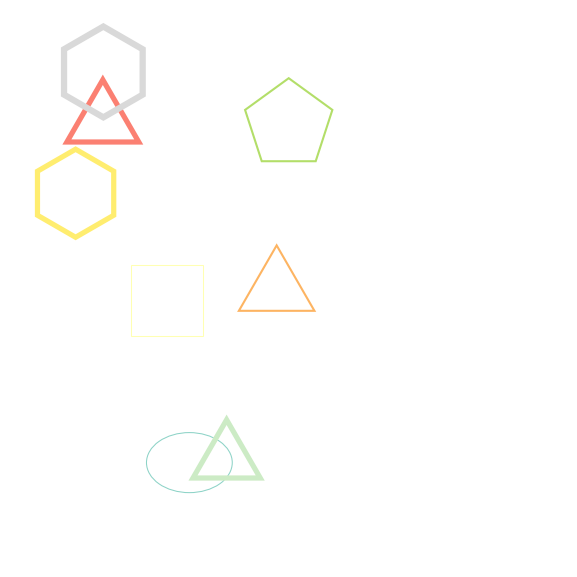[{"shape": "oval", "thickness": 0.5, "radius": 0.37, "center": [0.328, 0.198]}, {"shape": "square", "thickness": 0.5, "radius": 0.31, "center": [0.289, 0.479]}, {"shape": "triangle", "thickness": 2.5, "radius": 0.36, "center": [0.178, 0.789]}, {"shape": "triangle", "thickness": 1, "radius": 0.38, "center": [0.479, 0.499]}, {"shape": "pentagon", "thickness": 1, "radius": 0.4, "center": [0.5, 0.784]}, {"shape": "hexagon", "thickness": 3, "radius": 0.39, "center": [0.179, 0.875]}, {"shape": "triangle", "thickness": 2.5, "radius": 0.34, "center": [0.392, 0.205]}, {"shape": "hexagon", "thickness": 2.5, "radius": 0.38, "center": [0.131, 0.665]}]